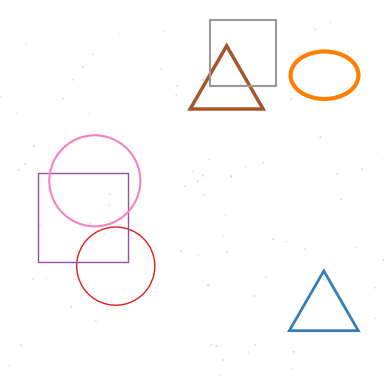[{"shape": "circle", "thickness": 1, "radius": 0.51, "center": [0.301, 0.309]}, {"shape": "triangle", "thickness": 2, "radius": 0.52, "center": [0.841, 0.193]}, {"shape": "square", "thickness": 1, "radius": 0.58, "center": [0.216, 0.436]}, {"shape": "oval", "thickness": 3, "radius": 0.44, "center": [0.843, 0.805]}, {"shape": "triangle", "thickness": 2.5, "radius": 0.55, "center": [0.589, 0.772]}, {"shape": "circle", "thickness": 1.5, "radius": 0.59, "center": [0.246, 0.53]}, {"shape": "square", "thickness": 1.5, "radius": 0.43, "center": [0.63, 0.861]}]